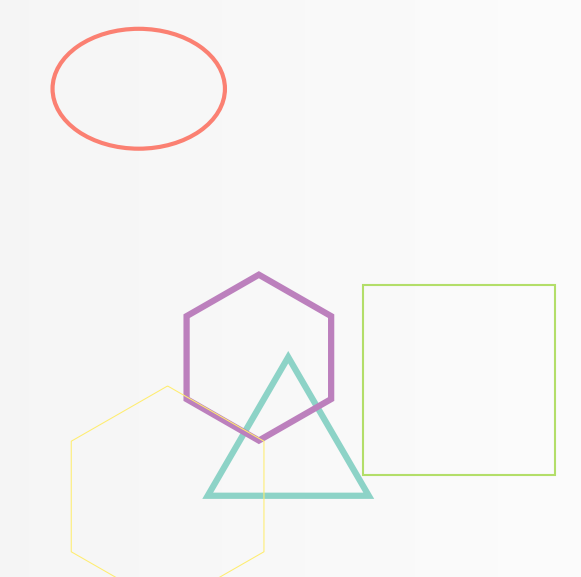[{"shape": "triangle", "thickness": 3, "radius": 0.8, "center": [0.496, 0.221]}, {"shape": "oval", "thickness": 2, "radius": 0.74, "center": [0.239, 0.845]}, {"shape": "square", "thickness": 1, "radius": 0.82, "center": [0.789, 0.342]}, {"shape": "hexagon", "thickness": 3, "radius": 0.72, "center": [0.445, 0.38]}, {"shape": "hexagon", "thickness": 0.5, "radius": 0.96, "center": [0.288, 0.139]}]